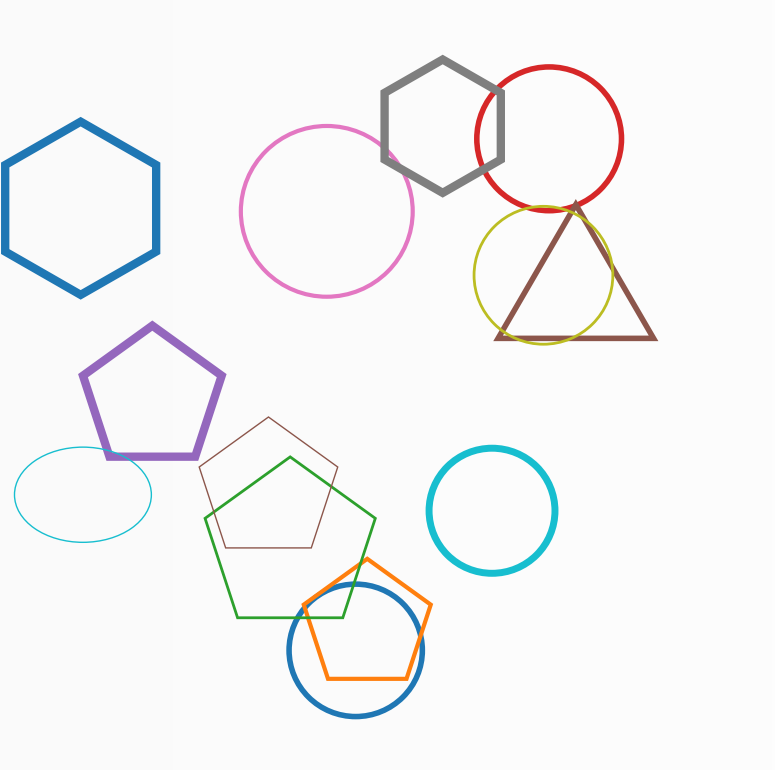[{"shape": "hexagon", "thickness": 3, "radius": 0.56, "center": [0.104, 0.73]}, {"shape": "circle", "thickness": 2, "radius": 0.43, "center": [0.459, 0.155]}, {"shape": "pentagon", "thickness": 1.5, "radius": 0.43, "center": [0.474, 0.188]}, {"shape": "pentagon", "thickness": 1, "radius": 0.58, "center": [0.374, 0.291]}, {"shape": "circle", "thickness": 2, "radius": 0.47, "center": [0.709, 0.82]}, {"shape": "pentagon", "thickness": 3, "radius": 0.47, "center": [0.197, 0.483]}, {"shape": "pentagon", "thickness": 0.5, "radius": 0.47, "center": [0.346, 0.364]}, {"shape": "triangle", "thickness": 2, "radius": 0.58, "center": [0.743, 0.618]}, {"shape": "circle", "thickness": 1.5, "radius": 0.55, "center": [0.422, 0.726]}, {"shape": "hexagon", "thickness": 3, "radius": 0.43, "center": [0.571, 0.836]}, {"shape": "circle", "thickness": 1, "radius": 0.45, "center": [0.701, 0.642]}, {"shape": "oval", "thickness": 0.5, "radius": 0.44, "center": [0.107, 0.358]}, {"shape": "circle", "thickness": 2.5, "radius": 0.41, "center": [0.635, 0.337]}]